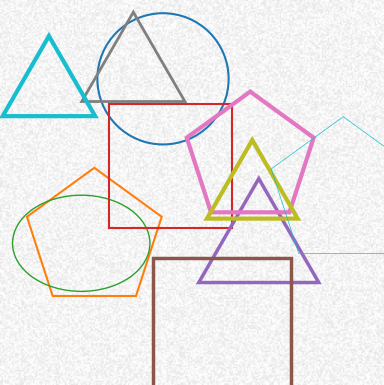[{"shape": "circle", "thickness": 1.5, "radius": 0.85, "center": [0.423, 0.795]}, {"shape": "pentagon", "thickness": 1.5, "radius": 0.92, "center": [0.245, 0.38]}, {"shape": "oval", "thickness": 1, "radius": 0.89, "center": [0.211, 0.368]}, {"shape": "square", "thickness": 1.5, "radius": 0.8, "center": [0.443, 0.568]}, {"shape": "triangle", "thickness": 2.5, "radius": 0.9, "center": [0.672, 0.356]}, {"shape": "square", "thickness": 2.5, "radius": 0.9, "center": [0.576, 0.15]}, {"shape": "pentagon", "thickness": 3, "radius": 0.87, "center": [0.65, 0.589]}, {"shape": "triangle", "thickness": 2, "radius": 0.77, "center": [0.346, 0.814]}, {"shape": "triangle", "thickness": 3, "radius": 0.68, "center": [0.655, 0.5]}, {"shape": "triangle", "thickness": 3, "radius": 0.69, "center": [0.127, 0.768]}, {"shape": "pentagon", "thickness": 0.5, "radius": 0.98, "center": [0.891, 0.5]}]